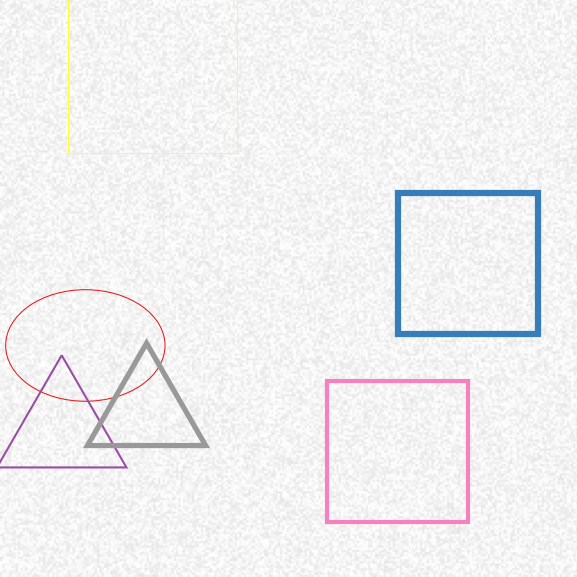[{"shape": "oval", "thickness": 0.5, "radius": 0.69, "center": [0.148, 0.401]}, {"shape": "square", "thickness": 3, "radius": 0.61, "center": [0.811, 0.543]}, {"shape": "triangle", "thickness": 1, "radius": 0.65, "center": [0.107, 0.254]}, {"shape": "square", "thickness": 0.5, "radius": 0.73, "center": [0.264, 0.881]}, {"shape": "square", "thickness": 2, "radius": 0.61, "center": [0.689, 0.217]}, {"shape": "triangle", "thickness": 2.5, "radius": 0.59, "center": [0.254, 0.287]}]